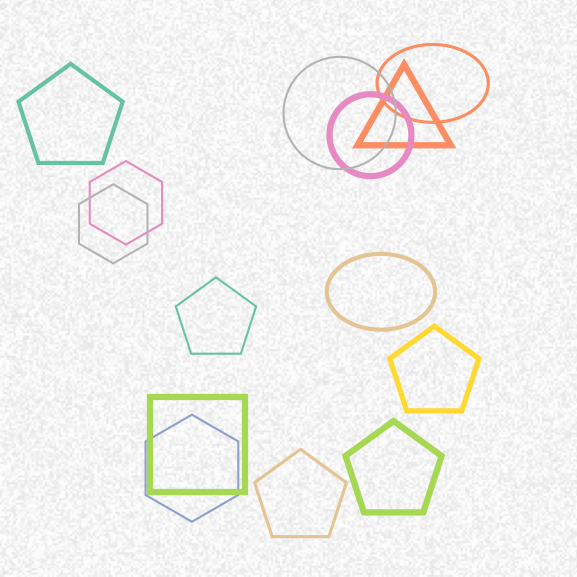[{"shape": "pentagon", "thickness": 1, "radius": 0.37, "center": [0.374, 0.446]}, {"shape": "pentagon", "thickness": 2, "radius": 0.47, "center": [0.122, 0.794]}, {"shape": "triangle", "thickness": 3, "radius": 0.47, "center": [0.7, 0.794]}, {"shape": "oval", "thickness": 1.5, "radius": 0.48, "center": [0.749, 0.855]}, {"shape": "hexagon", "thickness": 1, "radius": 0.46, "center": [0.332, 0.188]}, {"shape": "circle", "thickness": 3, "radius": 0.35, "center": [0.642, 0.765]}, {"shape": "hexagon", "thickness": 1, "radius": 0.36, "center": [0.218, 0.648]}, {"shape": "square", "thickness": 3, "radius": 0.41, "center": [0.342, 0.23]}, {"shape": "pentagon", "thickness": 3, "radius": 0.44, "center": [0.681, 0.183]}, {"shape": "pentagon", "thickness": 2.5, "radius": 0.41, "center": [0.752, 0.353]}, {"shape": "pentagon", "thickness": 1.5, "radius": 0.42, "center": [0.52, 0.138]}, {"shape": "oval", "thickness": 2, "radius": 0.47, "center": [0.66, 0.494]}, {"shape": "circle", "thickness": 1, "radius": 0.49, "center": [0.588, 0.803]}, {"shape": "hexagon", "thickness": 1, "radius": 0.34, "center": [0.196, 0.612]}]